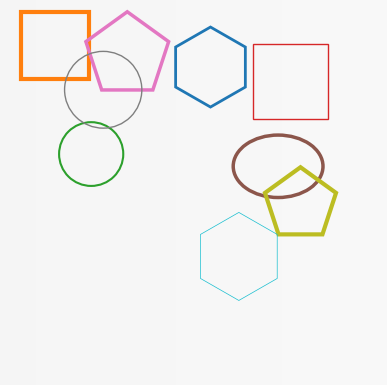[{"shape": "hexagon", "thickness": 2, "radius": 0.52, "center": [0.543, 0.826]}, {"shape": "square", "thickness": 3, "radius": 0.43, "center": [0.142, 0.881]}, {"shape": "circle", "thickness": 1.5, "radius": 0.41, "center": [0.235, 0.6]}, {"shape": "square", "thickness": 1, "radius": 0.49, "center": [0.75, 0.789]}, {"shape": "oval", "thickness": 2.5, "radius": 0.58, "center": [0.718, 0.568]}, {"shape": "pentagon", "thickness": 2.5, "radius": 0.56, "center": [0.328, 0.857]}, {"shape": "circle", "thickness": 1, "radius": 0.5, "center": [0.266, 0.767]}, {"shape": "pentagon", "thickness": 3, "radius": 0.48, "center": [0.775, 0.469]}, {"shape": "hexagon", "thickness": 0.5, "radius": 0.57, "center": [0.616, 0.334]}]